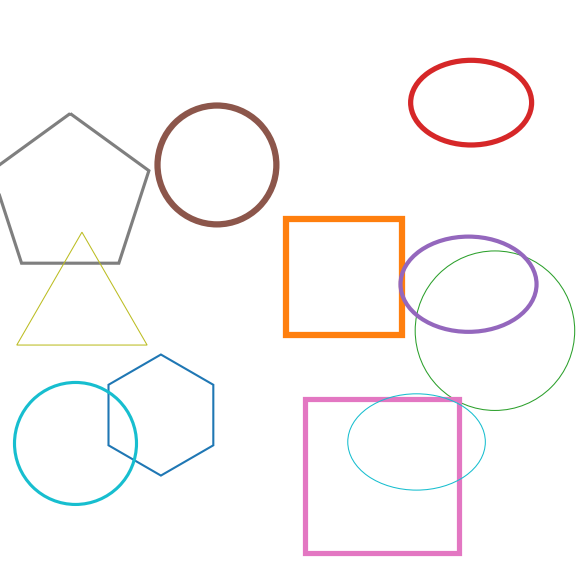[{"shape": "hexagon", "thickness": 1, "radius": 0.52, "center": [0.279, 0.28]}, {"shape": "square", "thickness": 3, "radius": 0.5, "center": [0.595, 0.52]}, {"shape": "circle", "thickness": 0.5, "radius": 0.69, "center": [0.857, 0.427]}, {"shape": "oval", "thickness": 2.5, "radius": 0.52, "center": [0.816, 0.821]}, {"shape": "oval", "thickness": 2, "radius": 0.59, "center": [0.811, 0.507]}, {"shape": "circle", "thickness": 3, "radius": 0.51, "center": [0.376, 0.714]}, {"shape": "square", "thickness": 2.5, "radius": 0.67, "center": [0.661, 0.174]}, {"shape": "pentagon", "thickness": 1.5, "radius": 0.72, "center": [0.122, 0.659]}, {"shape": "triangle", "thickness": 0.5, "radius": 0.65, "center": [0.142, 0.467]}, {"shape": "circle", "thickness": 1.5, "radius": 0.53, "center": [0.131, 0.231]}, {"shape": "oval", "thickness": 0.5, "radius": 0.6, "center": [0.721, 0.234]}]